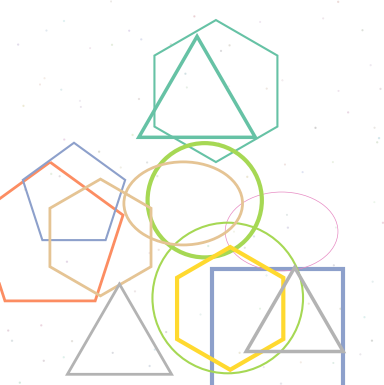[{"shape": "hexagon", "thickness": 1.5, "radius": 0.92, "center": [0.561, 0.763]}, {"shape": "triangle", "thickness": 2.5, "radius": 0.87, "center": [0.512, 0.731]}, {"shape": "pentagon", "thickness": 2, "radius": 1.0, "center": [0.13, 0.38]}, {"shape": "pentagon", "thickness": 1.5, "radius": 0.7, "center": [0.192, 0.489]}, {"shape": "square", "thickness": 3, "radius": 0.86, "center": [0.721, 0.131]}, {"shape": "oval", "thickness": 0.5, "radius": 0.73, "center": [0.731, 0.399]}, {"shape": "circle", "thickness": 1.5, "radius": 0.98, "center": [0.592, 0.226]}, {"shape": "circle", "thickness": 3, "radius": 0.74, "center": [0.532, 0.48]}, {"shape": "hexagon", "thickness": 3, "radius": 0.8, "center": [0.598, 0.199]}, {"shape": "oval", "thickness": 2, "radius": 0.77, "center": [0.476, 0.472]}, {"shape": "hexagon", "thickness": 2, "radius": 0.76, "center": [0.261, 0.383]}, {"shape": "triangle", "thickness": 2.5, "radius": 0.73, "center": [0.765, 0.16]}, {"shape": "triangle", "thickness": 2, "radius": 0.78, "center": [0.31, 0.106]}]